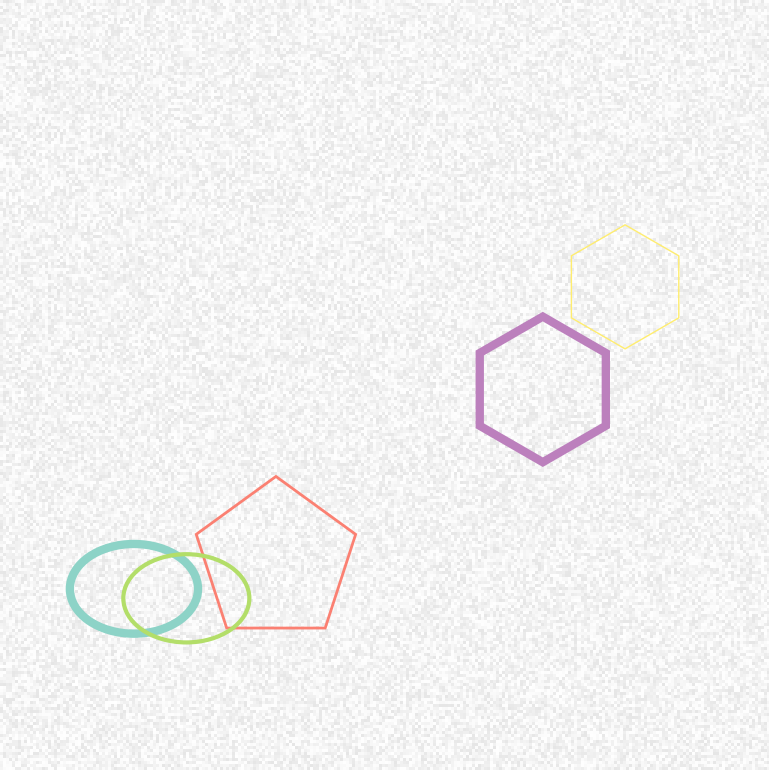[{"shape": "oval", "thickness": 3, "radius": 0.42, "center": [0.174, 0.235]}, {"shape": "pentagon", "thickness": 1, "radius": 0.54, "center": [0.358, 0.272]}, {"shape": "oval", "thickness": 1.5, "radius": 0.41, "center": [0.242, 0.223]}, {"shape": "hexagon", "thickness": 3, "radius": 0.47, "center": [0.705, 0.494]}, {"shape": "hexagon", "thickness": 0.5, "radius": 0.4, "center": [0.812, 0.627]}]